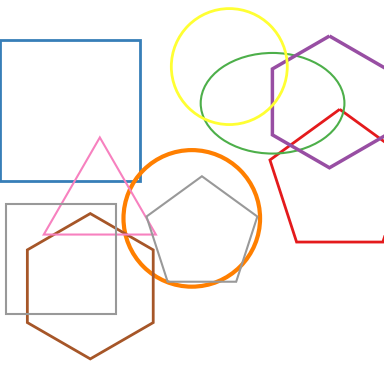[{"shape": "pentagon", "thickness": 2, "radius": 0.95, "center": [0.882, 0.526]}, {"shape": "square", "thickness": 2, "radius": 0.91, "center": [0.182, 0.714]}, {"shape": "oval", "thickness": 1.5, "radius": 0.93, "center": [0.708, 0.732]}, {"shape": "hexagon", "thickness": 2.5, "radius": 0.86, "center": [0.856, 0.735]}, {"shape": "circle", "thickness": 3, "radius": 0.89, "center": [0.498, 0.433]}, {"shape": "circle", "thickness": 2, "radius": 0.75, "center": [0.596, 0.827]}, {"shape": "hexagon", "thickness": 2, "radius": 0.94, "center": [0.235, 0.257]}, {"shape": "triangle", "thickness": 1.5, "radius": 0.84, "center": [0.259, 0.475]}, {"shape": "pentagon", "thickness": 1.5, "radius": 0.76, "center": [0.524, 0.391]}, {"shape": "square", "thickness": 1.5, "radius": 0.71, "center": [0.158, 0.328]}]